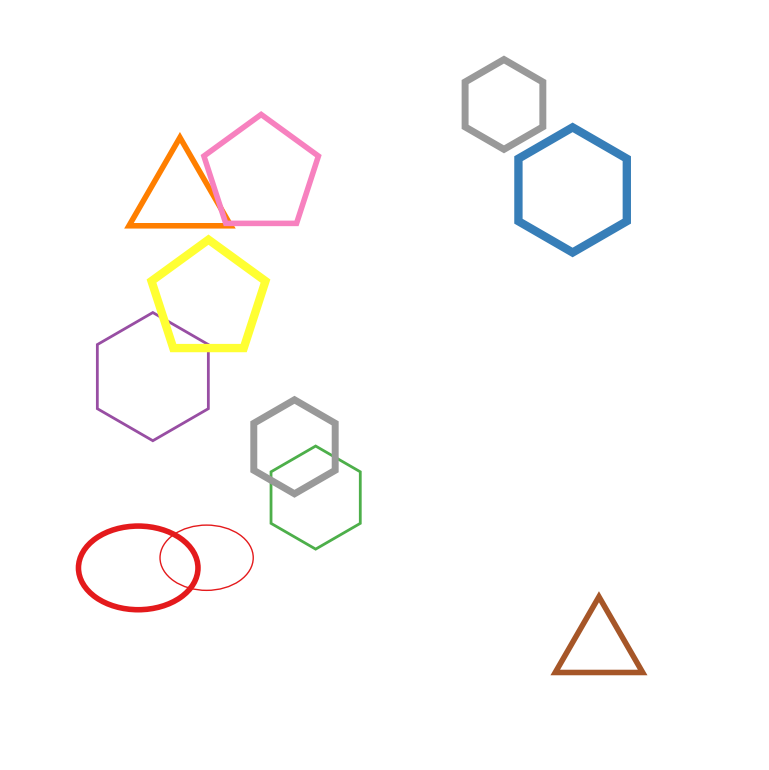[{"shape": "oval", "thickness": 2, "radius": 0.39, "center": [0.18, 0.262]}, {"shape": "oval", "thickness": 0.5, "radius": 0.3, "center": [0.268, 0.276]}, {"shape": "hexagon", "thickness": 3, "radius": 0.41, "center": [0.744, 0.753]}, {"shape": "hexagon", "thickness": 1, "radius": 0.33, "center": [0.41, 0.354]}, {"shape": "hexagon", "thickness": 1, "radius": 0.42, "center": [0.198, 0.511]}, {"shape": "triangle", "thickness": 2, "radius": 0.38, "center": [0.234, 0.745]}, {"shape": "pentagon", "thickness": 3, "radius": 0.39, "center": [0.271, 0.611]}, {"shape": "triangle", "thickness": 2, "radius": 0.33, "center": [0.778, 0.159]}, {"shape": "pentagon", "thickness": 2, "radius": 0.39, "center": [0.339, 0.773]}, {"shape": "hexagon", "thickness": 2.5, "radius": 0.29, "center": [0.655, 0.864]}, {"shape": "hexagon", "thickness": 2.5, "radius": 0.31, "center": [0.382, 0.42]}]